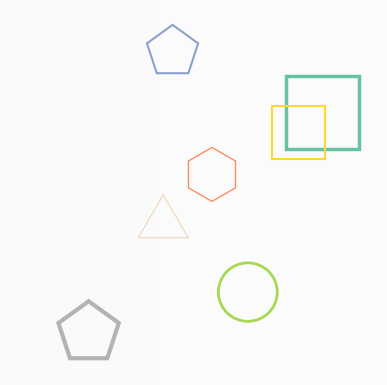[{"shape": "square", "thickness": 2.5, "radius": 0.47, "center": [0.832, 0.707]}, {"shape": "hexagon", "thickness": 1, "radius": 0.35, "center": [0.547, 0.547]}, {"shape": "pentagon", "thickness": 1.5, "radius": 0.35, "center": [0.445, 0.866]}, {"shape": "circle", "thickness": 2, "radius": 0.38, "center": [0.64, 0.241]}, {"shape": "square", "thickness": 1.5, "radius": 0.35, "center": [0.77, 0.655]}, {"shape": "triangle", "thickness": 0.5, "radius": 0.37, "center": [0.421, 0.42]}, {"shape": "pentagon", "thickness": 3, "radius": 0.41, "center": [0.229, 0.136]}]